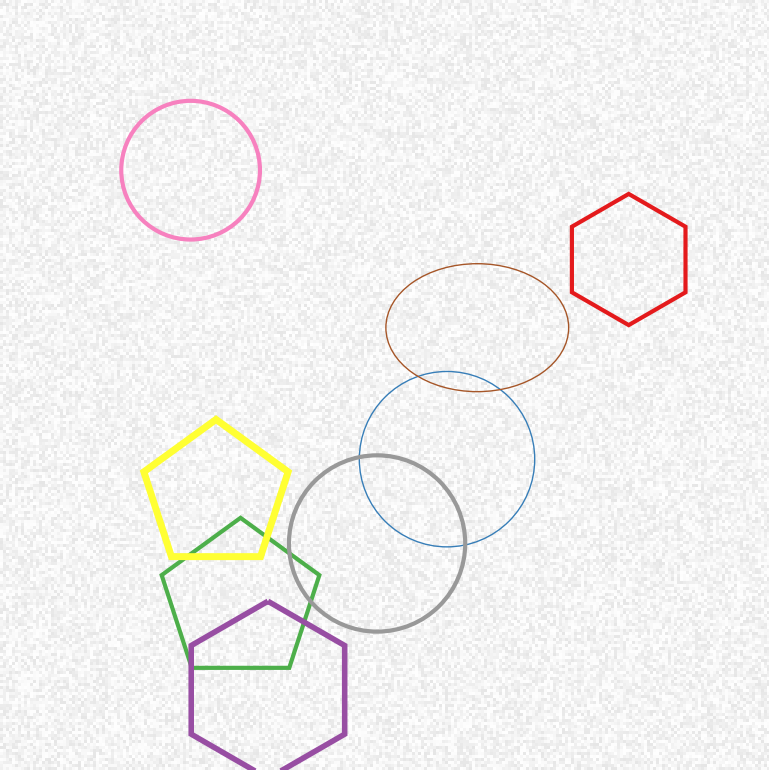[{"shape": "hexagon", "thickness": 1.5, "radius": 0.43, "center": [0.816, 0.663]}, {"shape": "circle", "thickness": 0.5, "radius": 0.57, "center": [0.581, 0.404]}, {"shape": "pentagon", "thickness": 1.5, "radius": 0.54, "center": [0.312, 0.22]}, {"shape": "hexagon", "thickness": 2, "radius": 0.58, "center": [0.348, 0.104]}, {"shape": "pentagon", "thickness": 2.5, "radius": 0.49, "center": [0.281, 0.357]}, {"shape": "oval", "thickness": 0.5, "radius": 0.59, "center": [0.62, 0.574]}, {"shape": "circle", "thickness": 1.5, "radius": 0.45, "center": [0.248, 0.779]}, {"shape": "circle", "thickness": 1.5, "radius": 0.57, "center": [0.49, 0.294]}]